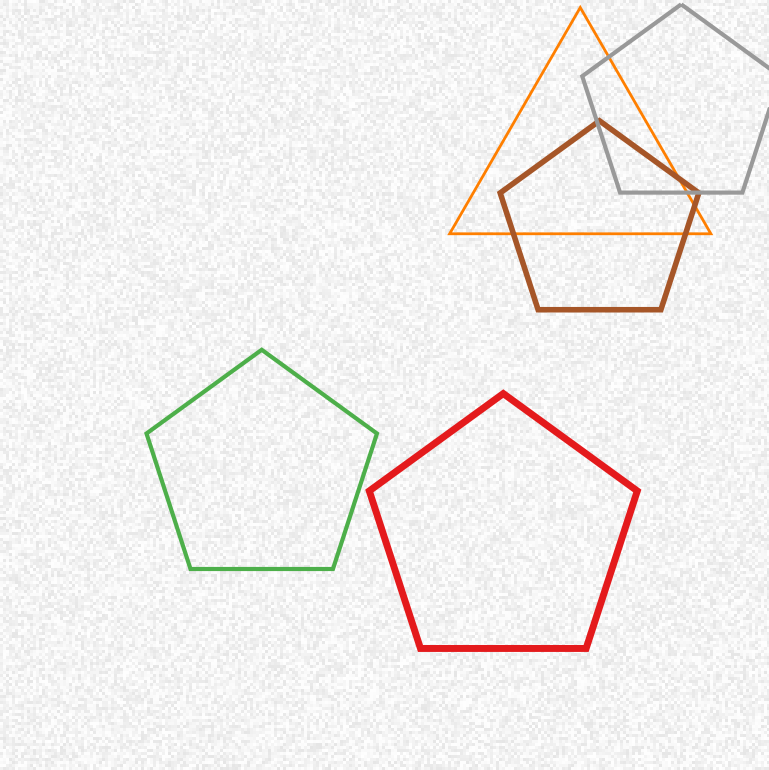[{"shape": "pentagon", "thickness": 2.5, "radius": 0.91, "center": [0.654, 0.306]}, {"shape": "pentagon", "thickness": 1.5, "radius": 0.79, "center": [0.34, 0.388]}, {"shape": "triangle", "thickness": 1, "radius": 0.98, "center": [0.754, 0.794]}, {"shape": "pentagon", "thickness": 2, "radius": 0.68, "center": [0.779, 0.707]}, {"shape": "pentagon", "thickness": 1.5, "radius": 0.68, "center": [0.885, 0.859]}]